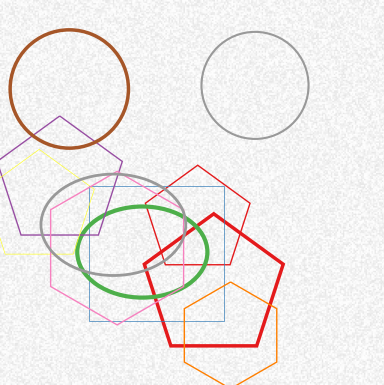[{"shape": "pentagon", "thickness": 2.5, "radius": 0.95, "center": [0.555, 0.255]}, {"shape": "pentagon", "thickness": 1, "radius": 0.71, "center": [0.514, 0.428]}, {"shape": "square", "thickness": 0.5, "radius": 0.88, "center": [0.406, 0.343]}, {"shape": "oval", "thickness": 3, "radius": 0.85, "center": [0.37, 0.345]}, {"shape": "pentagon", "thickness": 1, "radius": 0.85, "center": [0.155, 0.528]}, {"shape": "hexagon", "thickness": 1, "radius": 0.69, "center": [0.599, 0.129]}, {"shape": "pentagon", "thickness": 0.5, "radius": 0.75, "center": [0.102, 0.462]}, {"shape": "circle", "thickness": 2.5, "radius": 0.77, "center": [0.18, 0.769]}, {"shape": "hexagon", "thickness": 1, "radius": 1.0, "center": [0.304, 0.356]}, {"shape": "oval", "thickness": 2, "radius": 0.94, "center": [0.294, 0.416]}, {"shape": "circle", "thickness": 1.5, "radius": 0.7, "center": [0.662, 0.778]}]